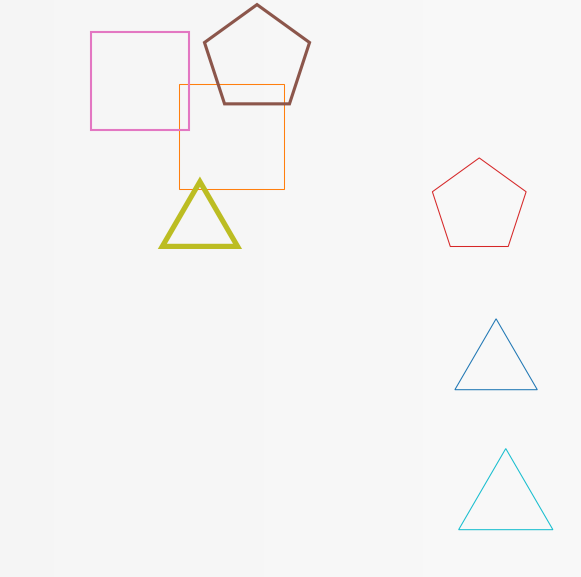[{"shape": "triangle", "thickness": 0.5, "radius": 0.41, "center": [0.853, 0.365]}, {"shape": "square", "thickness": 0.5, "radius": 0.45, "center": [0.398, 0.762]}, {"shape": "pentagon", "thickness": 0.5, "radius": 0.42, "center": [0.825, 0.641]}, {"shape": "pentagon", "thickness": 1.5, "radius": 0.48, "center": [0.442, 0.896]}, {"shape": "square", "thickness": 1, "radius": 0.42, "center": [0.24, 0.859]}, {"shape": "triangle", "thickness": 2.5, "radius": 0.37, "center": [0.344, 0.61]}, {"shape": "triangle", "thickness": 0.5, "radius": 0.47, "center": [0.87, 0.129]}]